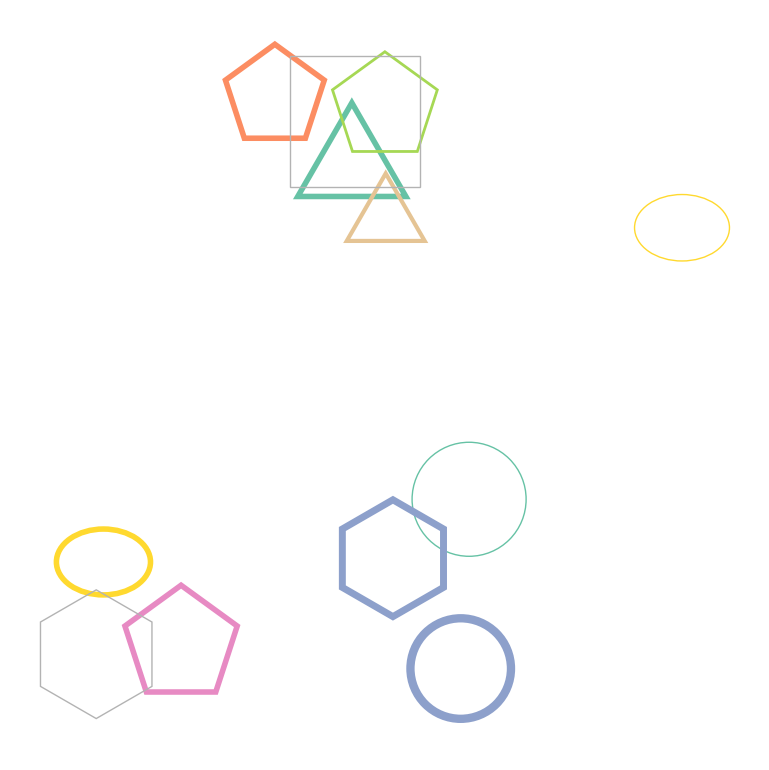[{"shape": "circle", "thickness": 0.5, "radius": 0.37, "center": [0.609, 0.352]}, {"shape": "triangle", "thickness": 2, "radius": 0.41, "center": [0.457, 0.785]}, {"shape": "pentagon", "thickness": 2, "radius": 0.34, "center": [0.357, 0.875]}, {"shape": "circle", "thickness": 3, "radius": 0.33, "center": [0.598, 0.132]}, {"shape": "hexagon", "thickness": 2.5, "radius": 0.38, "center": [0.51, 0.275]}, {"shape": "pentagon", "thickness": 2, "radius": 0.38, "center": [0.235, 0.163]}, {"shape": "pentagon", "thickness": 1, "radius": 0.36, "center": [0.5, 0.861]}, {"shape": "oval", "thickness": 0.5, "radius": 0.31, "center": [0.886, 0.704]}, {"shape": "oval", "thickness": 2, "radius": 0.31, "center": [0.134, 0.27]}, {"shape": "triangle", "thickness": 1.5, "radius": 0.29, "center": [0.501, 0.716]}, {"shape": "square", "thickness": 0.5, "radius": 0.42, "center": [0.461, 0.843]}, {"shape": "hexagon", "thickness": 0.5, "radius": 0.42, "center": [0.125, 0.15]}]